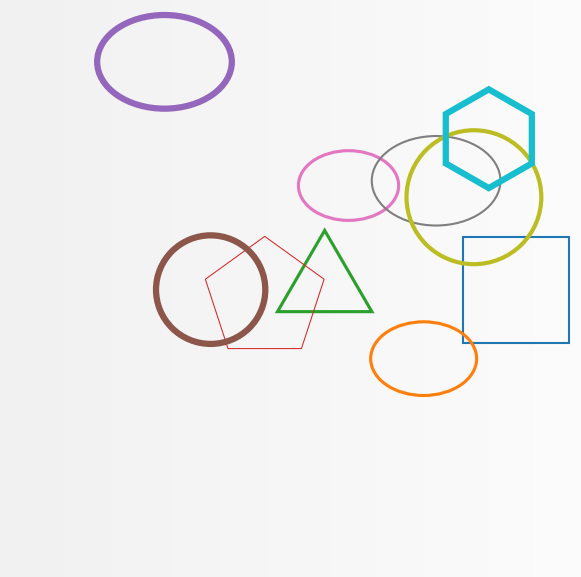[{"shape": "square", "thickness": 1, "radius": 0.46, "center": [0.888, 0.496]}, {"shape": "oval", "thickness": 1.5, "radius": 0.46, "center": [0.729, 0.378]}, {"shape": "triangle", "thickness": 1.5, "radius": 0.47, "center": [0.559, 0.506]}, {"shape": "pentagon", "thickness": 0.5, "radius": 0.54, "center": [0.455, 0.482]}, {"shape": "oval", "thickness": 3, "radius": 0.58, "center": [0.283, 0.892]}, {"shape": "circle", "thickness": 3, "radius": 0.47, "center": [0.362, 0.498]}, {"shape": "oval", "thickness": 1.5, "radius": 0.43, "center": [0.6, 0.678]}, {"shape": "oval", "thickness": 1, "radius": 0.55, "center": [0.75, 0.686]}, {"shape": "circle", "thickness": 2, "radius": 0.58, "center": [0.815, 0.658]}, {"shape": "hexagon", "thickness": 3, "radius": 0.43, "center": [0.841, 0.759]}]